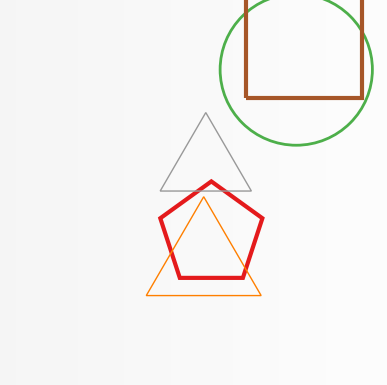[{"shape": "pentagon", "thickness": 3, "radius": 0.69, "center": [0.545, 0.39]}, {"shape": "circle", "thickness": 2, "radius": 0.98, "center": [0.765, 0.819]}, {"shape": "triangle", "thickness": 1, "radius": 0.86, "center": [0.526, 0.318]}, {"shape": "square", "thickness": 3, "radius": 0.74, "center": [0.784, 0.894]}, {"shape": "triangle", "thickness": 1, "radius": 0.68, "center": [0.531, 0.572]}]